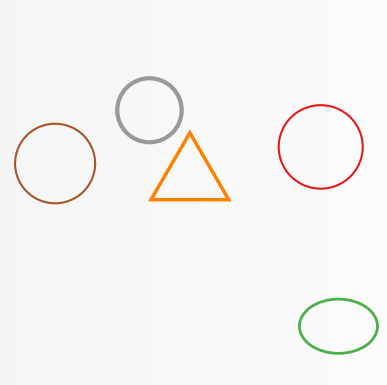[{"shape": "circle", "thickness": 1.5, "radius": 0.54, "center": [0.828, 0.618]}, {"shape": "oval", "thickness": 2, "radius": 0.5, "center": [0.873, 0.153]}, {"shape": "triangle", "thickness": 2.5, "radius": 0.58, "center": [0.49, 0.539]}, {"shape": "circle", "thickness": 1.5, "radius": 0.52, "center": [0.142, 0.575]}, {"shape": "circle", "thickness": 3, "radius": 0.42, "center": [0.386, 0.714]}]